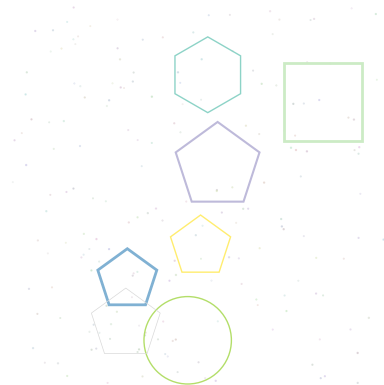[{"shape": "hexagon", "thickness": 1, "radius": 0.49, "center": [0.54, 0.806]}, {"shape": "pentagon", "thickness": 1.5, "radius": 0.57, "center": [0.565, 0.569]}, {"shape": "pentagon", "thickness": 2, "radius": 0.4, "center": [0.331, 0.273]}, {"shape": "circle", "thickness": 1, "radius": 0.57, "center": [0.488, 0.116]}, {"shape": "pentagon", "thickness": 0.5, "radius": 0.47, "center": [0.327, 0.158]}, {"shape": "square", "thickness": 2, "radius": 0.51, "center": [0.84, 0.735]}, {"shape": "pentagon", "thickness": 1, "radius": 0.41, "center": [0.521, 0.359]}]